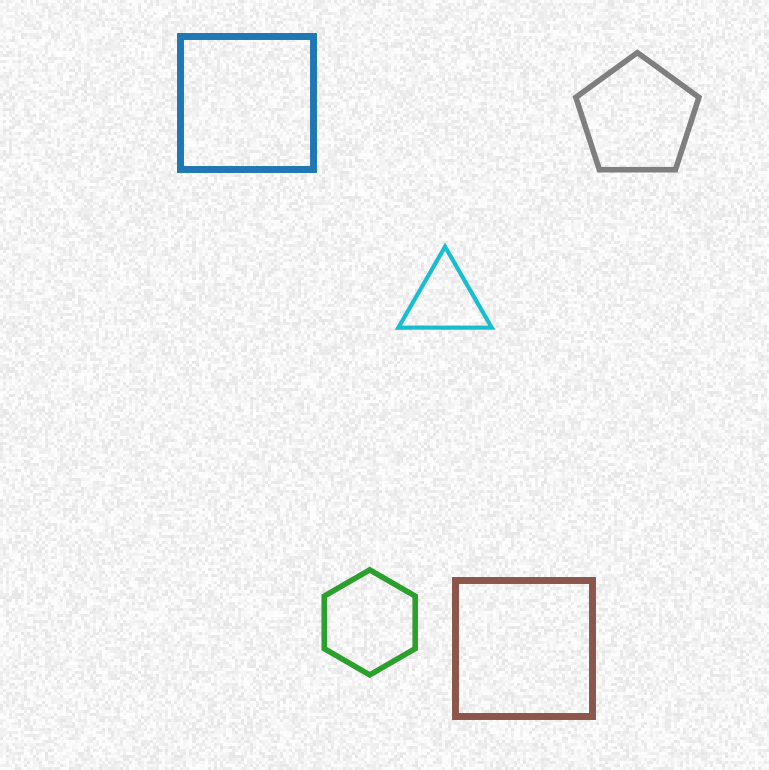[{"shape": "square", "thickness": 2.5, "radius": 0.43, "center": [0.32, 0.867]}, {"shape": "hexagon", "thickness": 2, "radius": 0.34, "center": [0.48, 0.192]}, {"shape": "square", "thickness": 2.5, "radius": 0.44, "center": [0.68, 0.158]}, {"shape": "pentagon", "thickness": 2, "radius": 0.42, "center": [0.828, 0.848]}, {"shape": "triangle", "thickness": 1.5, "radius": 0.35, "center": [0.578, 0.61]}]